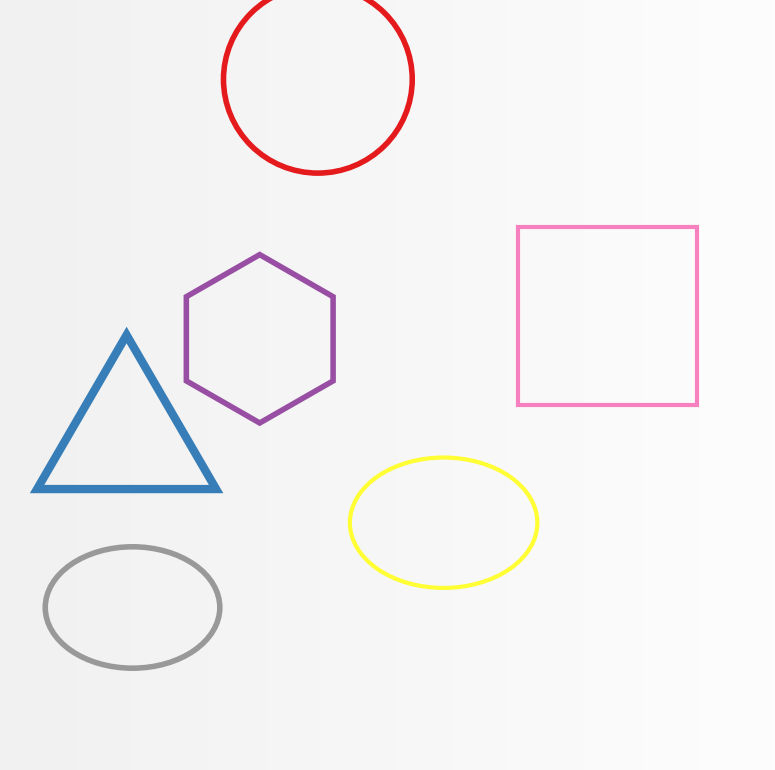[{"shape": "circle", "thickness": 2, "radius": 0.61, "center": [0.41, 0.897]}, {"shape": "triangle", "thickness": 3, "radius": 0.67, "center": [0.163, 0.432]}, {"shape": "hexagon", "thickness": 2, "radius": 0.55, "center": [0.335, 0.56]}, {"shape": "oval", "thickness": 1.5, "radius": 0.6, "center": [0.572, 0.321]}, {"shape": "square", "thickness": 1.5, "radius": 0.58, "center": [0.784, 0.59]}, {"shape": "oval", "thickness": 2, "radius": 0.56, "center": [0.171, 0.211]}]